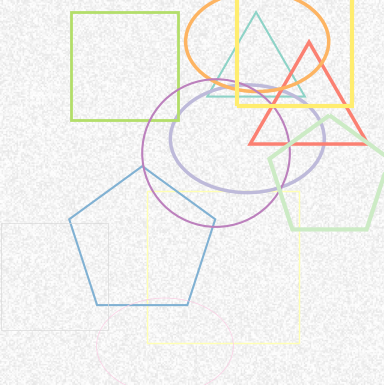[{"shape": "triangle", "thickness": 1.5, "radius": 0.73, "center": [0.665, 0.822]}, {"shape": "square", "thickness": 1, "radius": 0.99, "center": [0.58, 0.307]}, {"shape": "oval", "thickness": 2.5, "radius": 1.0, "center": [0.642, 0.64]}, {"shape": "triangle", "thickness": 2.5, "radius": 0.88, "center": [0.803, 0.714]}, {"shape": "pentagon", "thickness": 1.5, "radius": 1.0, "center": [0.369, 0.369]}, {"shape": "oval", "thickness": 2.5, "radius": 0.93, "center": [0.668, 0.892]}, {"shape": "square", "thickness": 2, "radius": 0.7, "center": [0.323, 0.829]}, {"shape": "oval", "thickness": 0.5, "radius": 0.89, "center": [0.428, 0.101]}, {"shape": "square", "thickness": 0.5, "radius": 0.69, "center": [0.14, 0.281]}, {"shape": "circle", "thickness": 1.5, "radius": 0.96, "center": [0.561, 0.602]}, {"shape": "pentagon", "thickness": 3, "radius": 0.82, "center": [0.856, 0.537]}, {"shape": "square", "thickness": 3, "radius": 0.75, "center": [0.765, 0.874]}]